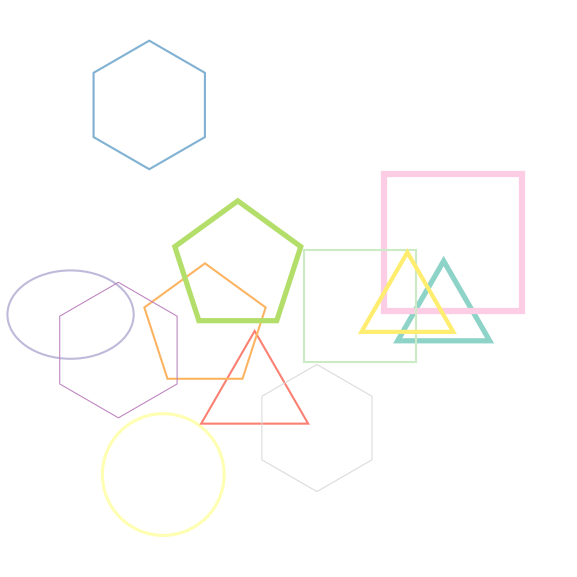[{"shape": "triangle", "thickness": 2.5, "radius": 0.46, "center": [0.768, 0.455]}, {"shape": "circle", "thickness": 1.5, "radius": 0.53, "center": [0.283, 0.177]}, {"shape": "oval", "thickness": 1, "radius": 0.55, "center": [0.122, 0.454]}, {"shape": "triangle", "thickness": 1, "radius": 0.53, "center": [0.441, 0.319]}, {"shape": "hexagon", "thickness": 1, "radius": 0.56, "center": [0.258, 0.817]}, {"shape": "pentagon", "thickness": 1, "radius": 0.55, "center": [0.355, 0.433]}, {"shape": "pentagon", "thickness": 2.5, "radius": 0.57, "center": [0.412, 0.537]}, {"shape": "square", "thickness": 3, "radius": 0.59, "center": [0.785, 0.58]}, {"shape": "hexagon", "thickness": 0.5, "radius": 0.55, "center": [0.549, 0.258]}, {"shape": "hexagon", "thickness": 0.5, "radius": 0.59, "center": [0.205, 0.393]}, {"shape": "square", "thickness": 1, "radius": 0.48, "center": [0.623, 0.47]}, {"shape": "triangle", "thickness": 2, "radius": 0.46, "center": [0.705, 0.47]}]